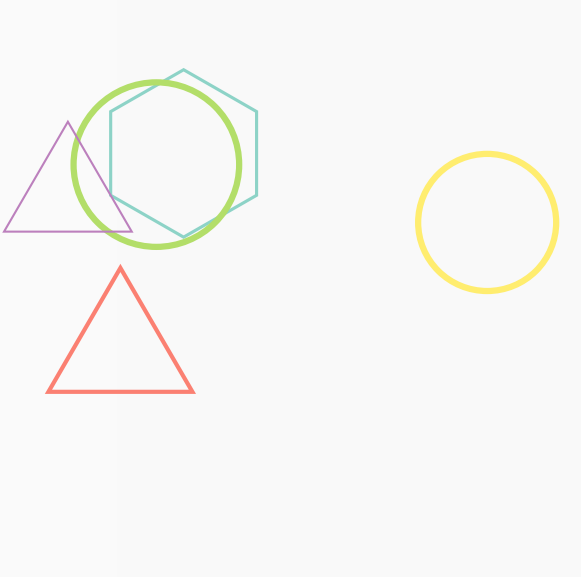[{"shape": "hexagon", "thickness": 1.5, "radius": 0.72, "center": [0.316, 0.733]}, {"shape": "triangle", "thickness": 2, "radius": 0.72, "center": [0.207, 0.392]}, {"shape": "circle", "thickness": 3, "radius": 0.71, "center": [0.269, 0.714]}, {"shape": "triangle", "thickness": 1, "radius": 0.63, "center": [0.117, 0.661]}, {"shape": "circle", "thickness": 3, "radius": 0.59, "center": [0.838, 0.614]}]